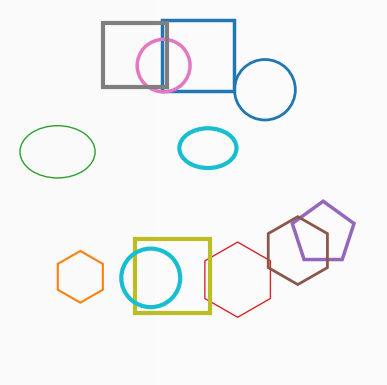[{"shape": "circle", "thickness": 2, "radius": 0.39, "center": [0.684, 0.767]}, {"shape": "square", "thickness": 2.5, "radius": 0.46, "center": [0.51, 0.856]}, {"shape": "hexagon", "thickness": 1.5, "radius": 0.34, "center": [0.207, 0.281]}, {"shape": "oval", "thickness": 1, "radius": 0.48, "center": [0.148, 0.606]}, {"shape": "hexagon", "thickness": 1, "radius": 0.49, "center": [0.613, 0.274]}, {"shape": "pentagon", "thickness": 2.5, "radius": 0.42, "center": [0.834, 0.394]}, {"shape": "hexagon", "thickness": 2, "radius": 0.44, "center": [0.769, 0.349]}, {"shape": "circle", "thickness": 2.5, "radius": 0.34, "center": [0.422, 0.83]}, {"shape": "square", "thickness": 3, "radius": 0.42, "center": [0.348, 0.858]}, {"shape": "square", "thickness": 3, "radius": 0.48, "center": [0.445, 0.282]}, {"shape": "oval", "thickness": 3, "radius": 0.37, "center": [0.537, 0.615]}, {"shape": "circle", "thickness": 3, "radius": 0.38, "center": [0.389, 0.278]}]